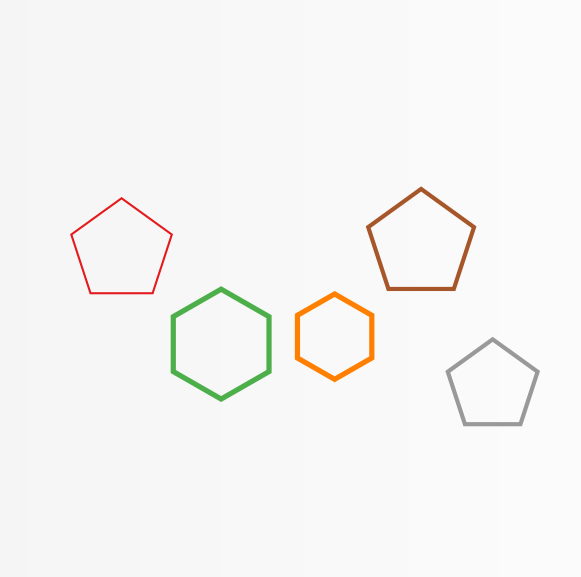[{"shape": "pentagon", "thickness": 1, "radius": 0.45, "center": [0.209, 0.565]}, {"shape": "hexagon", "thickness": 2.5, "radius": 0.48, "center": [0.38, 0.403]}, {"shape": "hexagon", "thickness": 2.5, "radius": 0.37, "center": [0.576, 0.416]}, {"shape": "pentagon", "thickness": 2, "radius": 0.48, "center": [0.725, 0.576]}, {"shape": "pentagon", "thickness": 2, "radius": 0.41, "center": [0.848, 0.33]}]